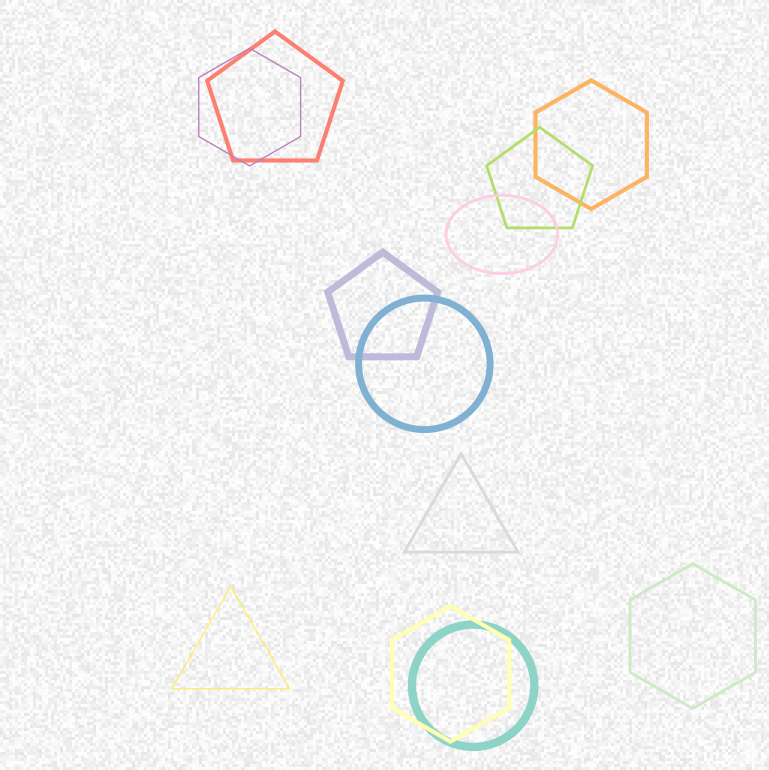[{"shape": "circle", "thickness": 3, "radius": 0.4, "center": [0.614, 0.109]}, {"shape": "hexagon", "thickness": 1.5, "radius": 0.44, "center": [0.585, 0.125]}, {"shape": "pentagon", "thickness": 2.5, "radius": 0.38, "center": [0.497, 0.597]}, {"shape": "pentagon", "thickness": 1.5, "radius": 0.46, "center": [0.357, 0.866]}, {"shape": "circle", "thickness": 2.5, "radius": 0.43, "center": [0.551, 0.528]}, {"shape": "hexagon", "thickness": 1.5, "radius": 0.42, "center": [0.768, 0.812]}, {"shape": "pentagon", "thickness": 1, "radius": 0.36, "center": [0.701, 0.763]}, {"shape": "oval", "thickness": 1, "radius": 0.36, "center": [0.652, 0.696]}, {"shape": "triangle", "thickness": 1, "radius": 0.43, "center": [0.599, 0.326]}, {"shape": "hexagon", "thickness": 0.5, "radius": 0.38, "center": [0.324, 0.861]}, {"shape": "hexagon", "thickness": 1, "radius": 0.47, "center": [0.9, 0.174]}, {"shape": "triangle", "thickness": 0.5, "radius": 0.44, "center": [0.3, 0.15]}]